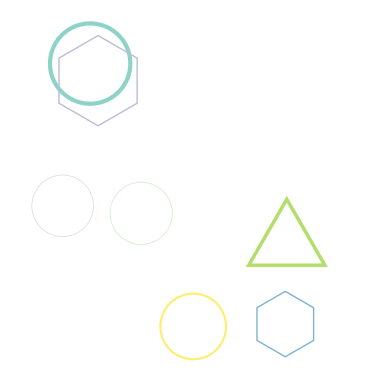[{"shape": "circle", "thickness": 3, "radius": 0.52, "center": [0.234, 0.835]}, {"shape": "hexagon", "thickness": 1, "radius": 0.59, "center": [0.255, 0.79]}, {"shape": "hexagon", "thickness": 1, "radius": 0.42, "center": [0.741, 0.158]}, {"shape": "triangle", "thickness": 2.5, "radius": 0.57, "center": [0.745, 0.368]}, {"shape": "circle", "thickness": 0.5, "radius": 0.4, "center": [0.163, 0.465]}, {"shape": "circle", "thickness": 0.5, "radius": 0.4, "center": [0.367, 0.446]}, {"shape": "circle", "thickness": 1.5, "radius": 0.43, "center": [0.502, 0.152]}]